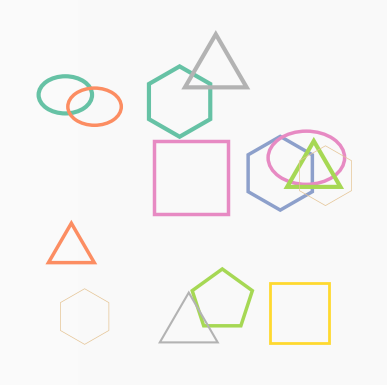[{"shape": "hexagon", "thickness": 3, "radius": 0.46, "center": [0.464, 0.736]}, {"shape": "oval", "thickness": 3, "radius": 0.34, "center": [0.169, 0.754]}, {"shape": "oval", "thickness": 2.5, "radius": 0.34, "center": [0.244, 0.723]}, {"shape": "triangle", "thickness": 2.5, "radius": 0.34, "center": [0.184, 0.352]}, {"shape": "hexagon", "thickness": 2.5, "radius": 0.48, "center": [0.723, 0.55]}, {"shape": "square", "thickness": 2.5, "radius": 0.48, "center": [0.493, 0.539]}, {"shape": "oval", "thickness": 2.5, "radius": 0.49, "center": [0.791, 0.59]}, {"shape": "triangle", "thickness": 3, "radius": 0.4, "center": [0.81, 0.554]}, {"shape": "pentagon", "thickness": 2.5, "radius": 0.41, "center": [0.574, 0.22]}, {"shape": "square", "thickness": 2, "radius": 0.38, "center": [0.773, 0.187]}, {"shape": "hexagon", "thickness": 0.5, "radius": 0.36, "center": [0.218, 0.178]}, {"shape": "hexagon", "thickness": 0.5, "radius": 0.39, "center": [0.84, 0.544]}, {"shape": "triangle", "thickness": 3, "radius": 0.46, "center": [0.557, 0.819]}, {"shape": "triangle", "thickness": 1.5, "radius": 0.43, "center": [0.487, 0.154]}]